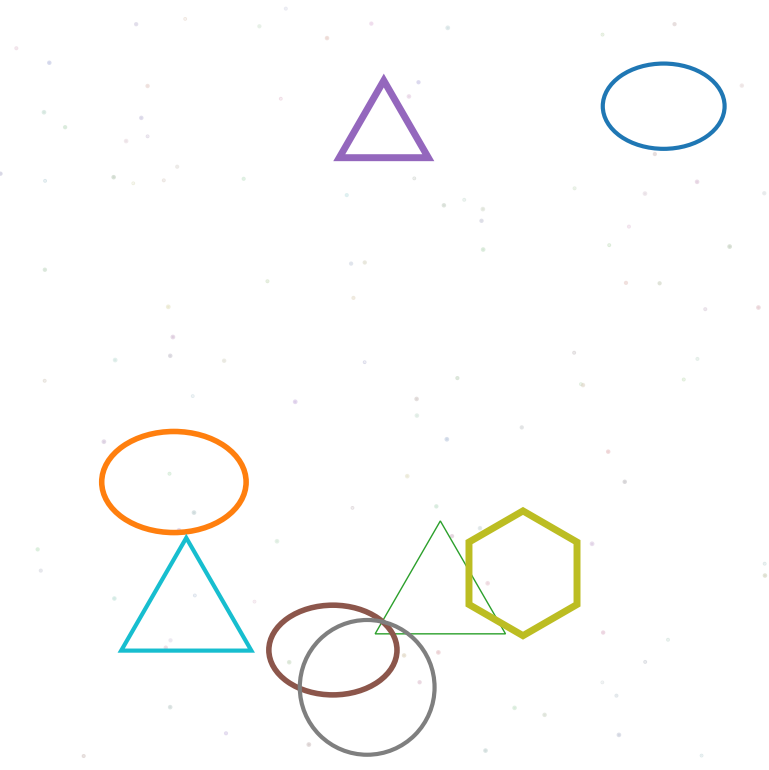[{"shape": "oval", "thickness": 1.5, "radius": 0.4, "center": [0.862, 0.862]}, {"shape": "oval", "thickness": 2, "radius": 0.47, "center": [0.226, 0.374]}, {"shape": "triangle", "thickness": 0.5, "radius": 0.49, "center": [0.572, 0.226]}, {"shape": "triangle", "thickness": 2.5, "radius": 0.33, "center": [0.498, 0.829]}, {"shape": "oval", "thickness": 2, "radius": 0.42, "center": [0.432, 0.156]}, {"shape": "circle", "thickness": 1.5, "radius": 0.44, "center": [0.477, 0.107]}, {"shape": "hexagon", "thickness": 2.5, "radius": 0.41, "center": [0.679, 0.255]}, {"shape": "triangle", "thickness": 1.5, "radius": 0.49, "center": [0.242, 0.204]}]